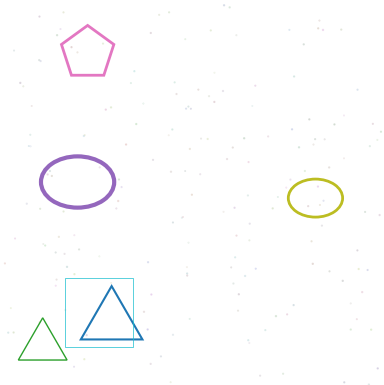[{"shape": "triangle", "thickness": 1.5, "radius": 0.46, "center": [0.29, 0.165]}, {"shape": "triangle", "thickness": 1, "radius": 0.37, "center": [0.111, 0.101]}, {"shape": "oval", "thickness": 3, "radius": 0.48, "center": [0.202, 0.527]}, {"shape": "pentagon", "thickness": 2, "radius": 0.36, "center": [0.228, 0.862]}, {"shape": "oval", "thickness": 2, "radius": 0.35, "center": [0.819, 0.485]}, {"shape": "square", "thickness": 0.5, "radius": 0.44, "center": [0.257, 0.188]}]